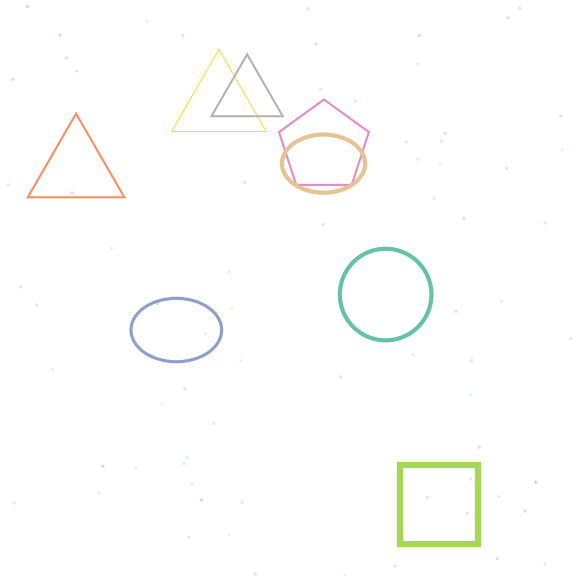[{"shape": "circle", "thickness": 2, "radius": 0.4, "center": [0.668, 0.489]}, {"shape": "triangle", "thickness": 1, "radius": 0.48, "center": [0.132, 0.706]}, {"shape": "oval", "thickness": 1.5, "radius": 0.39, "center": [0.305, 0.428]}, {"shape": "pentagon", "thickness": 1, "radius": 0.41, "center": [0.561, 0.745]}, {"shape": "square", "thickness": 3, "radius": 0.34, "center": [0.76, 0.126]}, {"shape": "triangle", "thickness": 0.5, "radius": 0.47, "center": [0.379, 0.819]}, {"shape": "oval", "thickness": 2, "radius": 0.36, "center": [0.56, 0.716]}, {"shape": "triangle", "thickness": 1, "radius": 0.36, "center": [0.428, 0.834]}]